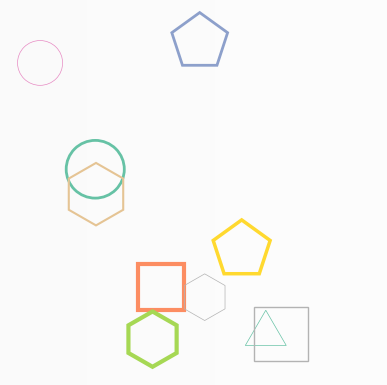[{"shape": "circle", "thickness": 2, "radius": 0.37, "center": [0.246, 0.56]}, {"shape": "triangle", "thickness": 0.5, "radius": 0.31, "center": [0.686, 0.133]}, {"shape": "square", "thickness": 3, "radius": 0.3, "center": [0.416, 0.255]}, {"shape": "pentagon", "thickness": 2, "radius": 0.38, "center": [0.515, 0.892]}, {"shape": "circle", "thickness": 0.5, "radius": 0.29, "center": [0.103, 0.837]}, {"shape": "hexagon", "thickness": 3, "radius": 0.36, "center": [0.394, 0.119]}, {"shape": "pentagon", "thickness": 2.5, "radius": 0.39, "center": [0.624, 0.352]}, {"shape": "hexagon", "thickness": 1.5, "radius": 0.41, "center": [0.248, 0.496]}, {"shape": "hexagon", "thickness": 0.5, "radius": 0.3, "center": [0.528, 0.228]}, {"shape": "square", "thickness": 1, "radius": 0.35, "center": [0.725, 0.132]}]